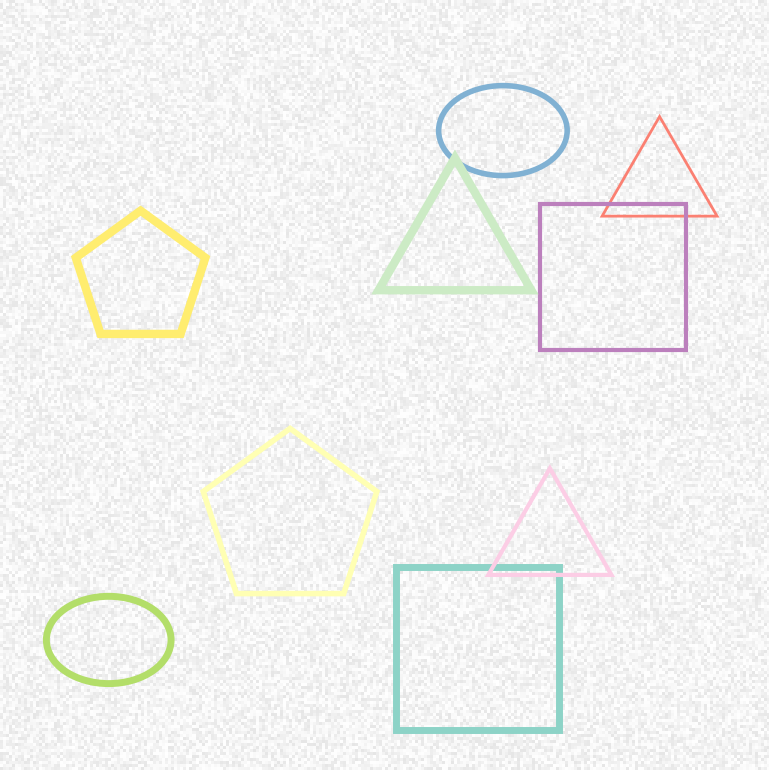[{"shape": "square", "thickness": 2.5, "radius": 0.53, "center": [0.62, 0.158]}, {"shape": "pentagon", "thickness": 2, "radius": 0.59, "center": [0.377, 0.325]}, {"shape": "triangle", "thickness": 1, "radius": 0.43, "center": [0.857, 0.762]}, {"shape": "oval", "thickness": 2, "radius": 0.42, "center": [0.653, 0.83]}, {"shape": "oval", "thickness": 2.5, "radius": 0.4, "center": [0.141, 0.169]}, {"shape": "triangle", "thickness": 1.5, "radius": 0.46, "center": [0.714, 0.3]}, {"shape": "square", "thickness": 1.5, "radius": 0.47, "center": [0.796, 0.64]}, {"shape": "triangle", "thickness": 3, "radius": 0.57, "center": [0.591, 0.68]}, {"shape": "pentagon", "thickness": 3, "radius": 0.44, "center": [0.183, 0.638]}]